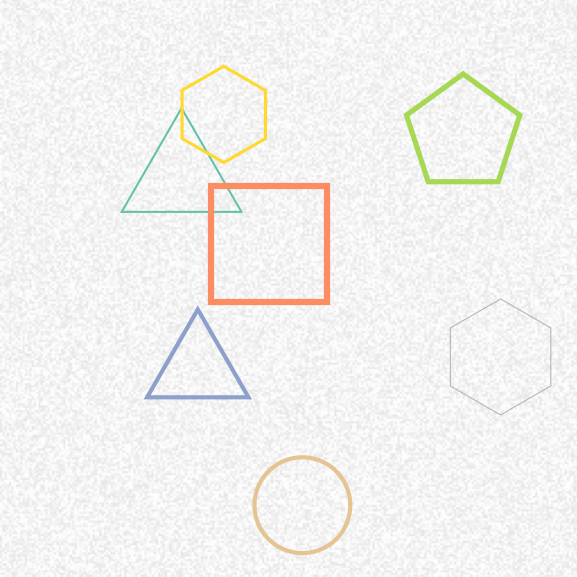[{"shape": "triangle", "thickness": 1, "radius": 0.6, "center": [0.314, 0.692]}, {"shape": "square", "thickness": 3, "radius": 0.5, "center": [0.465, 0.577]}, {"shape": "triangle", "thickness": 2, "radius": 0.51, "center": [0.343, 0.362]}, {"shape": "pentagon", "thickness": 2.5, "radius": 0.52, "center": [0.802, 0.768]}, {"shape": "hexagon", "thickness": 1.5, "radius": 0.42, "center": [0.387, 0.801]}, {"shape": "circle", "thickness": 2, "radius": 0.41, "center": [0.524, 0.124]}, {"shape": "hexagon", "thickness": 0.5, "radius": 0.5, "center": [0.867, 0.381]}]